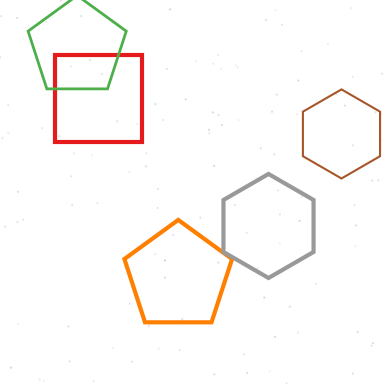[{"shape": "square", "thickness": 3, "radius": 0.57, "center": [0.256, 0.744]}, {"shape": "pentagon", "thickness": 2, "radius": 0.67, "center": [0.2, 0.878]}, {"shape": "pentagon", "thickness": 3, "radius": 0.74, "center": [0.463, 0.282]}, {"shape": "hexagon", "thickness": 1.5, "radius": 0.58, "center": [0.887, 0.652]}, {"shape": "hexagon", "thickness": 3, "radius": 0.68, "center": [0.697, 0.413]}]